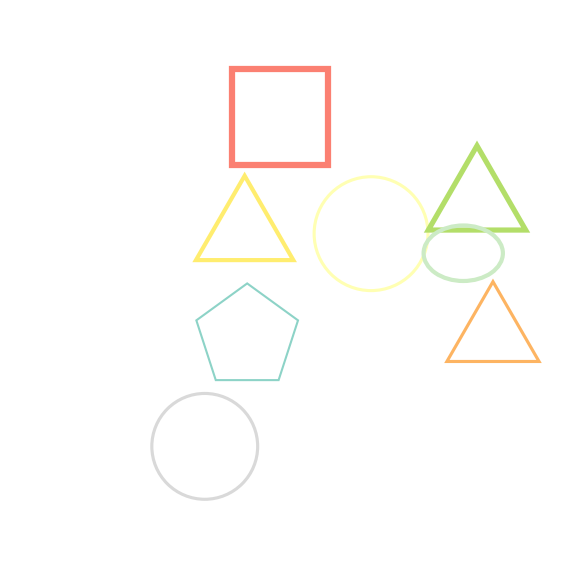[{"shape": "pentagon", "thickness": 1, "radius": 0.46, "center": [0.428, 0.416]}, {"shape": "circle", "thickness": 1.5, "radius": 0.49, "center": [0.643, 0.595]}, {"shape": "square", "thickness": 3, "radius": 0.42, "center": [0.484, 0.797]}, {"shape": "triangle", "thickness": 1.5, "radius": 0.46, "center": [0.854, 0.419]}, {"shape": "triangle", "thickness": 2.5, "radius": 0.49, "center": [0.826, 0.649]}, {"shape": "circle", "thickness": 1.5, "radius": 0.46, "center": [0.355, 0.226]}, {"shape": "oval", "thickness": 2, "radius": 0.34, "center": [0.802, 0.561]}, {"shape": "triangle", "thickness": 2, "radius": 0.49, "center": [0.424, 0.597]}]